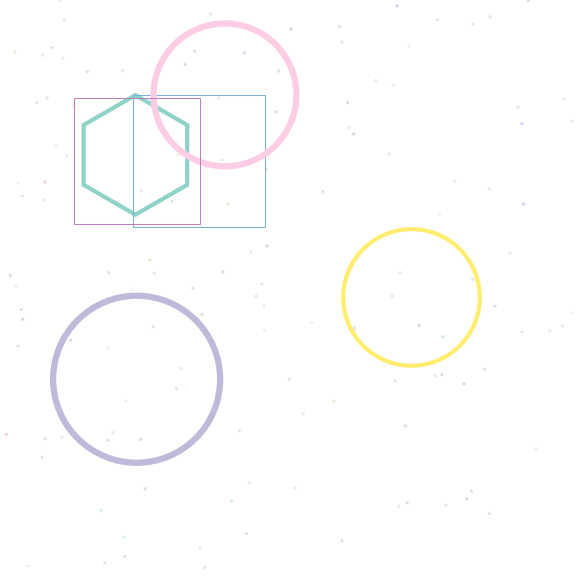[{"shape": "hexagon", "thickness": 2, "radius": 0.52, "center": [0.234, 0.731]}, {"shape": "circle", "thickness": 3, "radius": 0.72, "center": [0.237, 0.342]}, {"shape": "square", "thickness": 0.5, "radius": 0.57, "center": [0.345, 0.72]}, {"shape": "circle", "thickness": 3, "radius": 0.62, "center": [0.39, 0.835]}, {"shape": "square", "thickness": 0.5, "radius": 0.54, "center": [0.237, 0.721]}, {"shape": "circle", "thickness": 2, "radius": 0.59, "center": [0.713, 0.484]}]